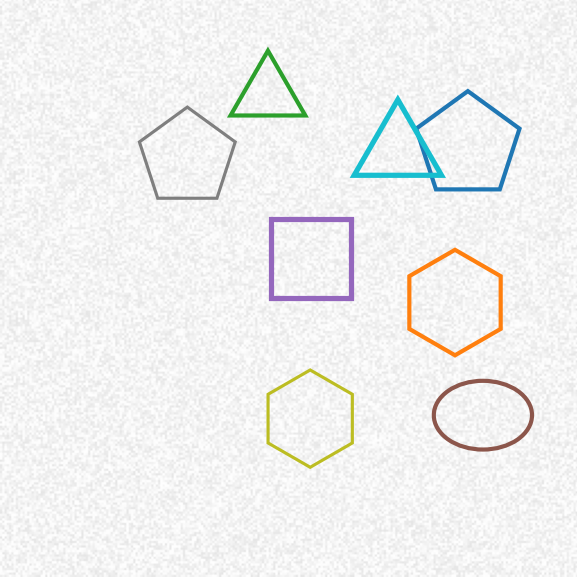[{"shape": "pentagon", "thickness": 2, "radius": 0.47, "center": [0.81, 0.747]}, {"shape": "hexagon", "thickness": 2, "radius": 0.46, "center": [0.788, 0.475]}, {"shape": "triangle", "thickness": 2, "radius": 0.37, "center": [0.464, 0.837]}, {"shape": "square", "thickness": 2.5, "radius": 0.34, "center": [0.538, 0.551]}, {"shape": "oval", "thickness": 2, "radius": 0.43, "center": [0.836, 0.28]}, {"shape": "pentagon", "thickness": 1.5, "radius": 0.44, "center": [0.324, 0.726]}, {"shape": "hexagon", "thickness": 1.5, "radius": 0.42, "center": [0.537, 0.274]}, {"shape": "triangle", "thickness": 2.5, "radius": 0.44, "center": [0.689, 0.739]}]